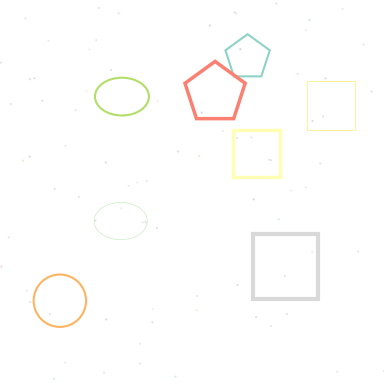[{"shape": "pentagon", "thickness": 1.5, "radius": 0.3, "center": [0.643, 0.851]}, {"shape": "square", "thickness": 2.5, "radius": 0.3, "center": [0.666, 0.601]}, {"shape": "pentagon", "thickness": 2.5, "radius": 0.41, "center": [0.559, 0.758]}, {"shape": "circle", "thickness": 1.5, "radius": 0.34, "center": [0.155, 0.219]}, {"shape": "oval", "thickness": 1.5, "radius": 0.35, "center": [0.317, 0.749]}, {"shape": "square", "thickness": 3, "radius": 0.42, "center": [0.741, 0.309]}, {"shape": "oval", "thickness": 0.5, "radius": 0.35, "center": [0.313, 0.426]}, {"shape": "square", "thickness": 0.5, "radius": 0.31, "center": [0.859, 0.726]}]